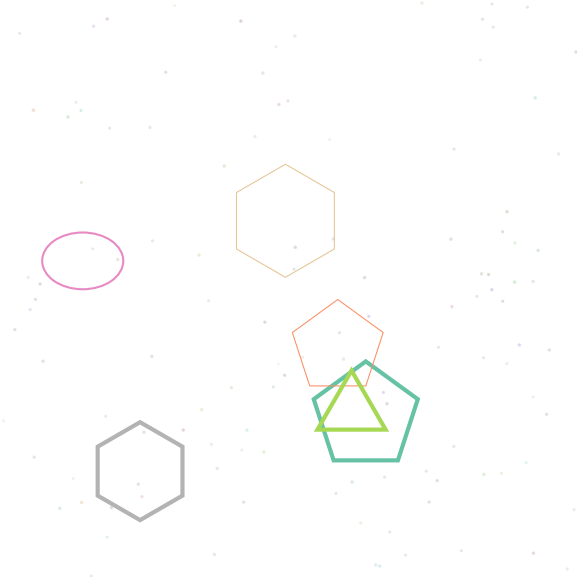[{"shape": "pentagon", "thickness": 2, "radius": 0.47, "center": [0.633, 0.279]}, {"shape": "pentagon", "thickness": 0.5, "radius": 0.41, "center": [0.585, 0.398]}, {"shape": "oval", "thickness": 1, "radius": 0.35, "center": [0.143, 0.547]}, {"shape": "triangle", "thickness": 2, "radius": 0.34, "center": [0.609, 0.289]}, {"shape": "hexagon", "thickness": 0.5, "radius": 0.49, "center": [0.494, 0.617]}, {"shape": "hexagon", "thickness": 2, "radius": 0.42, "center": [0.243, 0.183]}]